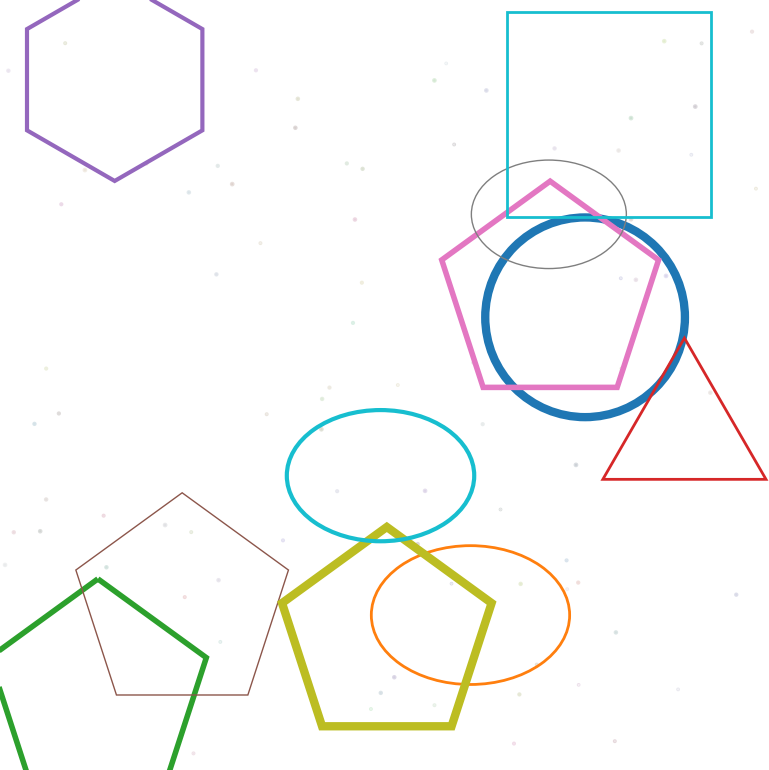[{"shape": "circle", "thickness": 3, "radius": 0.65, "center": [0.76, 0.588]}, {"shape": "oval", "thickness": 1, "radius": 0.64, "center": [0.611, 0.201]}, {"shape": "pentagon", "thickness": 2, "radius": 0.74, "center": [0.127, 0.1]}, {"shape": "triangle", "thickness": 1, "radius": 0.61, "center": [0.889, 0.439]}, {"shape": "hexagon", "thickness": 1.5, "radius": 0.66, "center": [0.149, 0.896]}, {"shape": "pentagon", "thickness": 0.5, "radius": 0.73, "center": [0.237, 0.215]}, {"shape": "pentagon", "thickness": 2, "radius": 0.74, "center": [0.714, 0.617]}, {"shape": "oval", "thickness": 0.5, "radius": 0.5, "center": [0.713, 0.722]}, {"shape": "pentagon", "thickness": 3, "radius": 0.72, "center": [0.502, 0.173]}, {"shape": "square", "thickness": 1, "radius": 0.66, "center": [0.791, 0.851]}, {"shape": "oval", "thickness": 1.5, "radius": 0.61, "center": [0.494, 0.382]}]